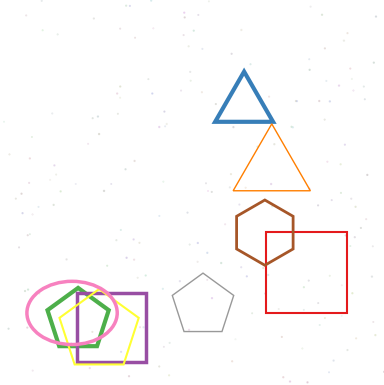[{"shape": "square", "thickness": 1.5, "radius": 0.53, "center": [0.795, 0.291]}, {"shape": "triangle", "thickness": 3, "radius": 0.43, "center": [0.634, 0.727]}, {"shape": "pentagon", "thickness": 3, "radius": 0.42, "center": [0.203, 0.169]}, {"shape": "square", "thickness": 2.5, "radius": 0.45, "center": [0.289, 0.15]}, {"shape": "triangle", "thickness": 1, "radius": 0.58, "center": [0.706, 0.562]}, {"shape": "pentagon", "thickness": 1.5, "radius": 0.54, "center": [0.257, 0.141]}, {"shape": "hexagon", "thickness": 2, "radius": 0.42, "center": [0.688, 0.396]}, {"shape": "oval", "thickness": 2.5, "radius": 0.59, "center": [0.187, 0.187]}, {"shape": "pentagon", "thickness": 1, "radius": 0.42, "center": [0.527, 0.207]}]